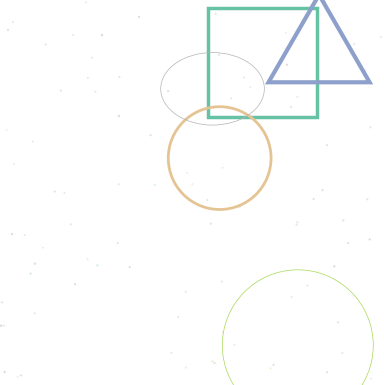[{"shape": "square", "thickness": 2.5, "radius": 0.71, "center": [0.682, 0.839]}, {"shape": "triangle", "thickness": 3, "radius": 0.76, "center": [0.829, 0.862]}, {"shape": "circle", "thickness": 0.5, "radius": 0.98, "center": [0.773, 0.103]}, {"shape": "circle", "thickness": 2, "radius": 0.67, "center": [0.571, 0.589]}, {"shape": "oval", "thickness": 0.5, "radius": 0.67, "center": [0.552, 0.769]}]